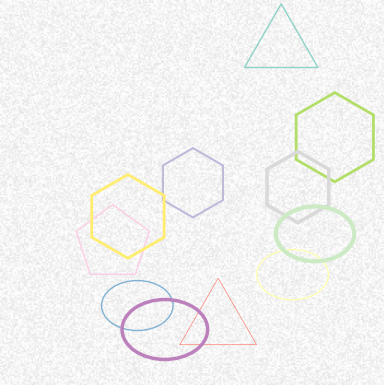[{"shape": "triangle", "thickness": 1, "radius": 0.55, "center": [0.73, 0.88]}, {"shape": "oval", "thickness": 1, "radius": 0.47, "center": [0.76, 0.287]}, {"shape": "hexagon", "thickness": 1.5, "radius": 0.45, "center": [0.501, 0.525]}, {"shape": "triangle", "thickness": 0.5, "radius": 0.58, "center": [0.567, 0.162]}, {"shape": "oval", "thickness": 1, "radius": 0.46, "center": [0.357, 0.206]}, {"shape": "hexagon", "thickness": 2, "radius": 0.58, "center": [0.87, 0.644]}, {"shape": "pentagon", "thickness": 1, "radius": 0.5, "center": [0.293, 0.369]}, {"shape": "hexagon", "thickness": 2.5, "radius": 0.46, "center": [0.774, 0.514]}, {"shape": "oval", "thickness": 2.5, "radius": 0.56, "center": [0.428, 0.144]}, {"shape": "oval", "thickness": 3, "radius": 0.51, "center": [0.818, 0.393]}, {"shape": "hexagon", "thickness": 2, "radius": 0.54, "center": [0.332, 0.438]}]